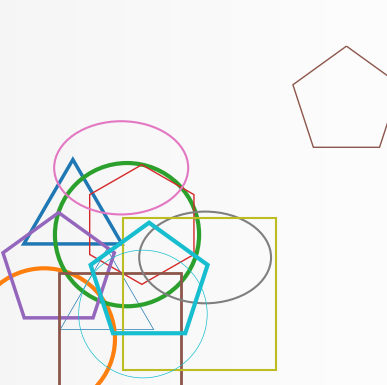[{"shape": "triangle", "thickness": 2.5, "radius": 0.73, "center": [0.188, 0.439]}, {"shape": "triangle", "thickness": 0.5, "radius": 0.7, "center": [0.276, 0.214]}, {"shape": "circle", "thickness": 3, "radius": 0.92, "center": [0.114, 0.12]}, {"shape": "circle", "thickness": 3, "radius": 0.93, "center": [0.328, 0.391]}, {"shape": "hexagon", "thickness": 1, "radius": 0.78, "center": [0.366, 0.417]}, {"shape": "pentagon", "thickness": 2.5, "radius": 0.76, "center": [0.151, 0.297]}, {"shape": "square", "thickness": 2, "radius": 0.79, "center": [0.31, 0.133]}, {"shape": "pentagon", "thickness": 1, "radius": 0.73, "center": [0.894, 0.735]}, {"shape": "oval", "thickness": 1.5, "radius": 0.86, "center": [0.313, 0.564]}, {"shape": "oval", "thickness": 1.5, "radius": 0.85, "center": [0.529, 0.331]}, {"shape": "square", "thickness": 1.5, "radius": 0.99, "center": [0.514, 0.237]}, {"shape": "circle", "thickness": 0.5, "radius": 0.83, "center": [0.369, 0.184]}, {"shape": "pentagon", "thickness": 3, "radius": 0.79, "center": [0.385, 0.263]}]